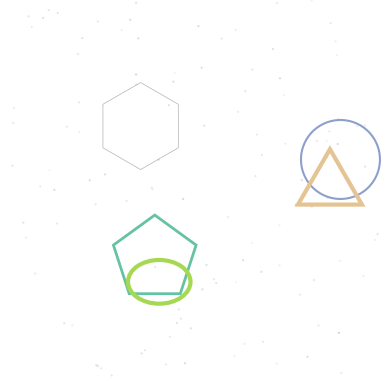[{"shape": "pentagon", "thickness": 2, "radius": 0.56, "center": [0.402, 0.328]}, {"shape": "circle", "thickness": 1.5, "radius": 0.51, "center": [0.884, 0.586]}, {"shape": "oval", "thickness": 3, "radius": 0.41, "center": [0.414, 0.268]}, {"shape": "triangle", "thickness": 3, "radius": 0.48, "center": [0.857, 0.517]}, {"shape": "hexagon", "thickness": 0.5, "radius": 0.57, "center": [0.365, 0.673]}]